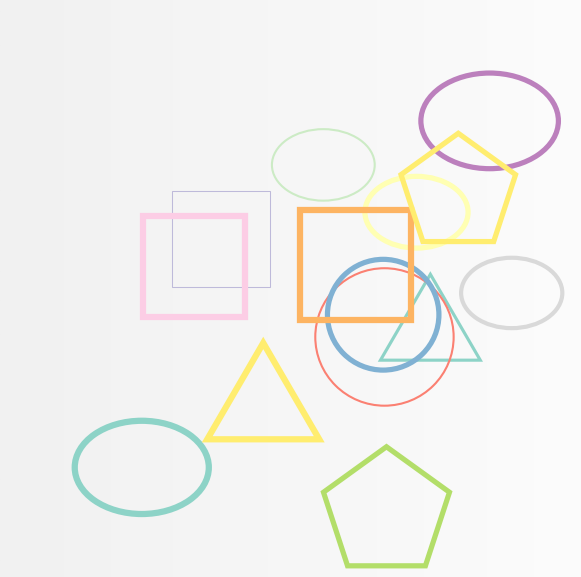[{"shape": "oval", "thickness": 3, "radius": 0.58, "center": [0.244, 0.19]}, {"shape": "triangle", "thickness": 1.5, "radius": 0.5, "center": [0.74, 0.425]}, {"shape": "oval", "thickness": 2.5, "radius": 0.44, "center": [0.717, 0.632]}, {"shape": "square", "thickness": 0.5, "radius": 0.42, "center": [0.38, 0.585]}, {"shape": "circle", "thickness": 1, "radius": 0.6, "center": [0.661, 0.416]}, {"shape": "circle", "thickness": 2.5, "radius": 0.48, "center": [0.659, 0.454]}, {"shape": "square", "thickness": 3, "radius": 0.47, "center": [0.612, 0.541]}, {"shape": "pentagon", "thickness": 2.5, "radius": 0.57, "center": [0.665, 0.112]}, {"shape": "square", "thickness": 3, "radius": 0.44, "center": [0.334, 0.538]}, {"shape": "oval", "thickness": 2, "radius": 0.44, "center": [0.88, 0.492]}, {"shape": "oval", "thickness": 2.5, "radius": 0.59, "center": [0.842, 0.79]}, {"shape": "oval", "thickness": 1, "radius": 0.44, "center": [0.556, 0.714]}, {"shape": "triangle", "thickness": 3, "radius": 0.56, "center": [0.453, 0.294]}, {"shape": "pentagon", "thickness": 2.5, "radius": 0.52, "center": [0.788, 0.665]}]